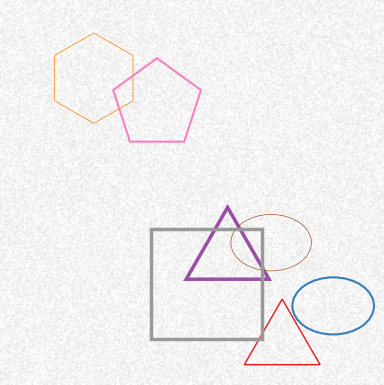[{"shape": "triangle", "thickness": 1, "radius": 0.57, "center": [0.733, 0.11]}, {"shape": "oval", "thickness": 1.5, "radius": 0.53, "center": [0.865, 0.205]}, {"shape": "triangle", "thickness": 2.5, "radius": 0.62, "center": [0.591, 0.337]}, {"shape": "hexagon", "thickness": 0.5, "radius": 0.59, "center": [0.244, 0.797]}, {"shape": "oval", "thickness": 0.5, "radius": 0.52, "center": [0.704, 0.37]}, {"shape": "pentagon", "thickness": 1.5, "radius": 0.6, "center": [0.408, 0.729]}, {"shape": "square", "thickness": 2.5, "radius": 0.72, "center": [0.535, 0.262]}]